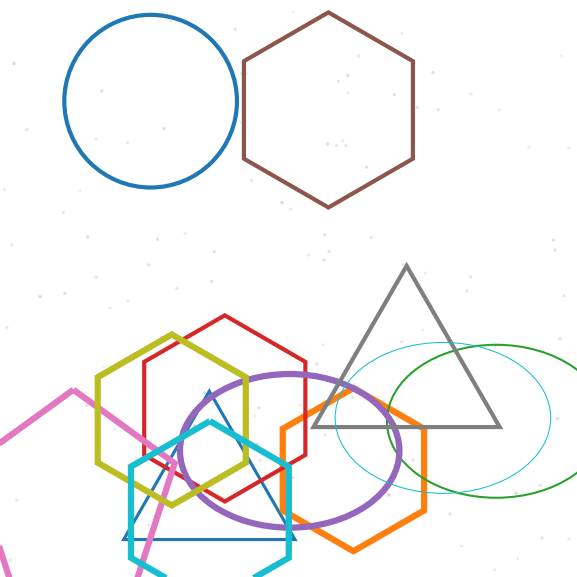[{"shape": "triangle", "thickness": 1.5, "radius": 0.86, "center": [0.362, 0.15]}, {"shape": "circle", "thickness": 2, "radius": 0.75, "center": [0.261, 0.824]}, {"shape": "hexagon", "thickness": 3, "radius": 0.71, "center": [0.612, 0.186]}, {"shape": "oval", "thickness": 1, "radius": 0.95, "center": [0.859, 0.27]}, {"shape": "hexagon", "thickness": 2, "radius": 0.81, "center": [0.389, 0.292]}, {"shape": "oval", "thickness": 3, "radius": 0.95, "center": [0.502, 0.218]}, {"shape": "hexagon", "thickness": 2, "radius": 0.84, "center": [0.569, 0.809]}, {"shape": "pentagon", "thickness": 3, "radius": 0.92, "center": [0.127, 0.14]}, {"shape": "triangle", "thickness": 2, "radius": 0.93, "center": [0.704, 0.353]}, {"shape": "hexagon", "thickness": 3, "radius": 0.74, "center": [0.297, 0.272]}, {"shape": "hexagon", "thickness": 3, "radius": 0.79, "center": [0.363, 0.112]}, {"shape": "oval", "thickness": 0.5, "radius": 0.93, "center": [0.767, 0.276]}]